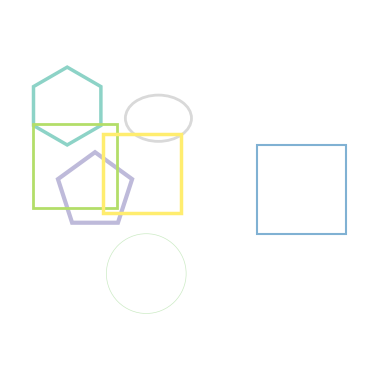[{"shape": "hexagon", "thickness": 2.5, "radius": 0.51, "center": [0.175, 0.725]}, {"shape": "pentagon", "thickness": 3, "radius": 0.51, "center": [0.247, 0.503]}, {"shape": "square", "thickness": 1.5, "radius": 0.58, "center": [0.784, 0.507]}, {"shape": "square", "thickness": 2, "radius": 0.54, "center": [0.195, 0.569]}, {"shape": "oval", "thickness": 2, "radius": 0.43, "center": [0.411, 0.693]}, {"shape": "circle", "thickness": 0.5, "radius": 0.52, "center": [0.38, 0.289]}, {"shape": "square", "thickness": 2.5, "radius": 0.51, "center": [0.369, 0.549]}]